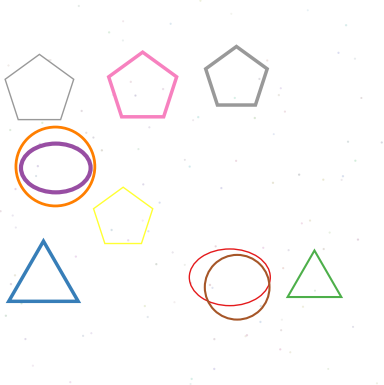[{"shape": "oval", "thickness": 1, "radius": 0.53, "center": [0.597, 0.28]}, {"shape": "triangle", "thickness": 2.5, "radius": 0.52, "center": [0.113, 0.269]}, {"shape": "triangle", "thickness": 1.5, "radius": 0.4, "center": [0.817, 0.269]}, {"shape": "oval", "thickness": 3, "radius": 0.45, "center": [0.145, 0.564]}, {"shape": "circle", "thickness": 2, "radius": 0.51, "center": [0.144, 0.568]}, {"shape": "pentagon", "thickness": 1, "radius": 0.4, "center": [0.32, 0.433]}, {"shape": "circle", "thickness": 1.5, "radius": 0.42, "center": [0.616, 0.254]}, {"shape": "pentagon", "thickness": 2.5, "radius": 0.46, "center": [0.371, 0.772]}, {"shape": "pentagon", "thickness": 2.5, "radius": 0.42, "center": [0.614, 0.795]}, {"shape": "pentagon", "thickness": 1, "radius": 0.47, "center": [0.102, 0.765]}]